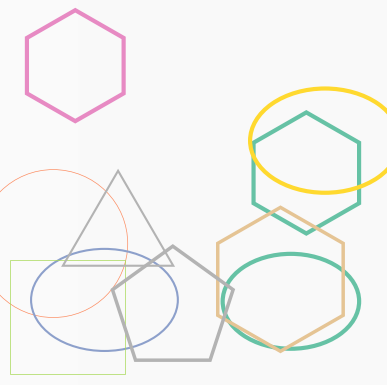[{"shape": "oval", "thickness": 3, "radius": 0.88, "center": [0.751, 0.217]}, {"shape": "hexagon", "thickness": 3, "radius": 0.79, "center": [0.791, 0.551]}, {"shape": "circle", "thickness": 0.5, "radius": 0.96, "center": [0.137, 0.367]}, {"shape": "oval", "thickness": 1.5, "radius": 0.95, "center": [0.27, 0.221]}, {"shape": "hexagon", "thickness": 3, "radius": 0.72, "center": [0.194, 0.829]}, {"shape": "square", "thickness": 0.5, "radius": 0.74, "center": [0.173, 0.176]}, {"shape": "oval", "thickness": 3, "radius": 0.97, "center": [0.839, 0.635]}, {"shape": "hexagon", "thickness": 2.5, "radius": 0.93, "center": [0.724, 0.274]}, {"shape": "triangle", "thickness": 1.5, "radius": 0.82, "center": [0.305, 0.392]}, {"shape": "pentagon", "thickness": 2.5, "radius": 0.82, "center": [0.446, 0.197]}]